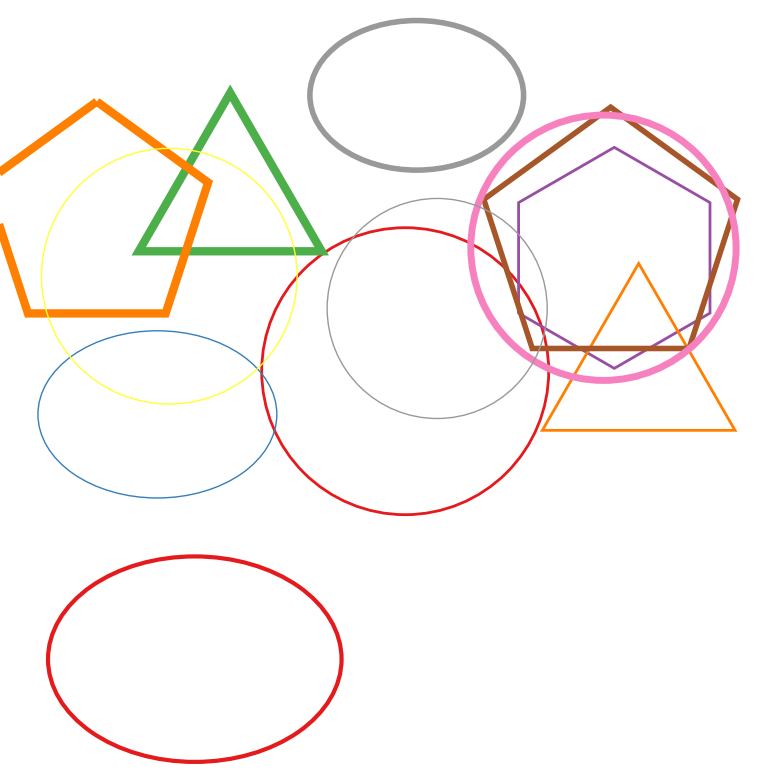[{"shape": "oval", "thickness": 1.5, "radius": 0.95, "center": [0.253, 0.144]}, {"shape": "circle", "thickness": 1, "radius": 0.93, "center": [0.526, 0.518]}, {"shape": "oval", "thickness": 0.5, "radius": 0.78, "center": [0.204, 0.462]}, {"shape": "triangle", "thickness": 3, "radius": 0.69, "center": [0.299, 0.742]}, {"shape": "hexagon", "thickness": 1, "radius": 0.72, "center": [0.798, 0.665]}, {"shape": "triangle", "thickness": 1, "radius": 0.72, "center": [0.829, 0.513]}, {"shape": "pentagon", "thickness": 3, "radius": 0.76, "center": [0.126, 0.716]}, {"shape": "circle", "thickness": 0.5, "radius": 0.83, "center": [0.22, 0.641]}, {"shape": "pentagon", "thickness": 2, "radius": 0.87, "center": [0.793, 0.688]}, {"shape": "circle", "thickness": 2.5, "radius": 0.86, "center": [0.784, 0.678]}, {"shape": "circle", "thickness": 0.5, "radius": 0.71, "center": [0.568, 0.599]}, {"shape": "oval", "thickness": 2, "radius": 0.69, "center": [0.541, 0.876]}]